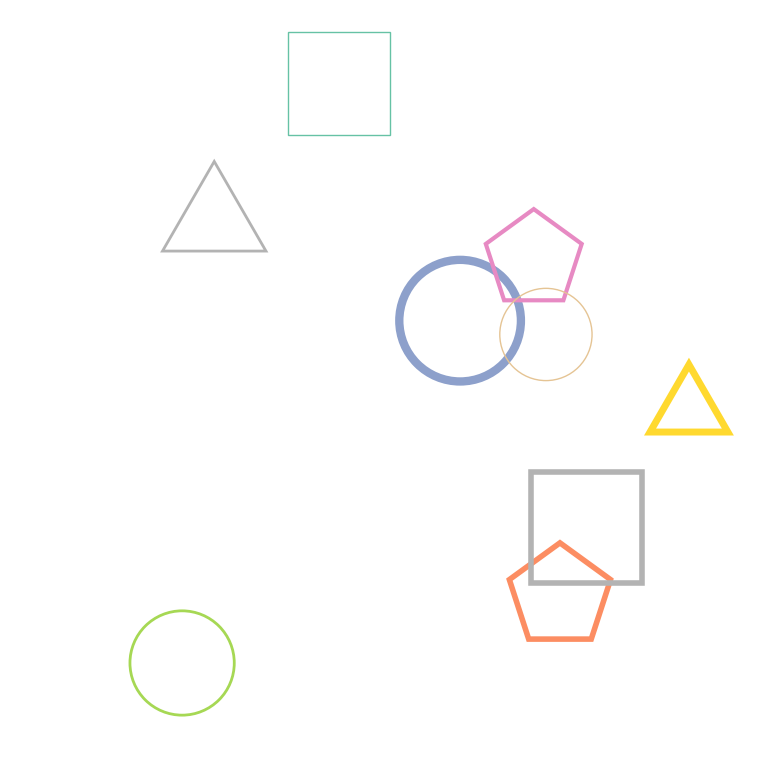[{"shape": "square", "thickness": 0.5, "radius": 0.33, "center": [0.44, 0.891]}, {"shape": "pentagon", "thickness": 2, "radius": 0.35, "center": [0.727, 0.226]}, {"shape": "circle", "thickness": 3, "radius": 0.39, "center": [0.598, 0.584]}, {"shape": "pentagon", "thickness": 1.5, "radius": 0.33, "center": [0.693, 0.663]}, {"shape": "circle", "thickness": 1, "radius": 0.34, "center": [0.237, 0.139]}, {"shape": "triangle", "thickness": 2.5, "radius": 0.29, "center": [0.895, 0.468]}, {"shape": "circle", "thickness": 0.5, "radius": 0.3, "center": [0.709, 0.566]}, {"shape": "triangle", "thickness": 1, "radius": 0.39, "center": [0.278, 0.713]}, {"shape": "square", "thickness": 2, "radius": 0.36, "center": [0.762, 0.315]}]